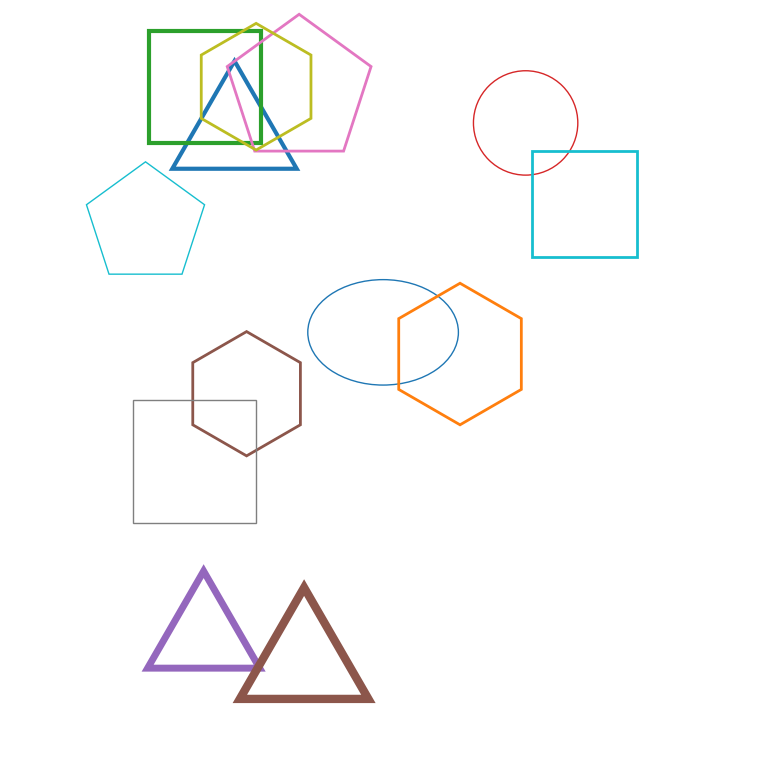[{"shape": "oval", "thickness": 0.5, "radius": 0.49, "center": [0.498, 0.568]}, {"shape": "triangle", "thickness": 1.5, "radius": 0.47, "center": [0.305, 0.827]}, {"shape": "hexagon", "thickness": 1, "radius": 0.46, "center": [0.597, 0.54]}, {"shape": "square", "thickness": 1.5, "radius": 0.37, "center": [0.266, 0.887]}, {"shape": "circle", "thickness": 0.5, "radius": 0.34, "center": [0.683, 0.84]}, {"shape": "triangle", "thickness": 2.5, "radius": 0.42, "center": [0.264, 0.174]}, {"shape": "hexagon", "thickness": 1, "radius": 0.4, "center": [0.32, 0.489]}, {"shape": "triangle", "thickness": 3, "radius": 0.48, "center": [0.395, 0.141]}, {"shape": "pentagon", "thickness": 1, "radius": 0.49, "center": [0.388, 0.883]}, {"shape": "square", "thickness": 0.5, "radius": 0.4, "center": [0.253, 0.401]}, {"shape": "hexagon", "thickness": 1, "radius": 0.41, "center": [0.333, 0.887]}, {"shape": "square", "thickness": 1, "radius": 0.34, "center": [0.759, 0.735]}, {"shape": "pentagon", "thickness": 0.5, "radius": 0.4, "center": [0.189, 0.709]}]